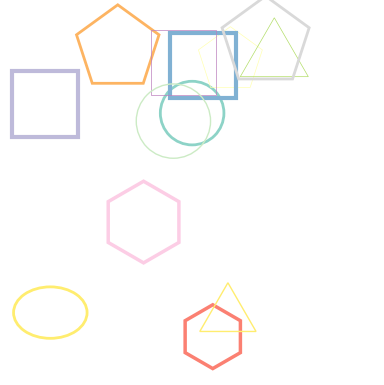[{"shape": "circle", "thickness": 2, "radius": 0.41, "center": [0.499, 0.706]}, {"shape": "pentagon", "thickness": 0.5, "radius": 0.44, "center": [0.598, 0.843]}, {"shape": "square", "thickness": 3, "radius": 0.43, "center": [0.117, 0.73]}, {"shape": "hexagon", "thickness": 2.5, "radius": 0.41, "center": [0.553, 0.126]}, {"shape": "square", "thickness": 3, "radius": 0.43, "center": [0.528, 0.83]}, {"shape": "pentagon", "thickness": 2, "radius": 0.56, "center": [0.306, 0.875]}, {"shape": "triangle", "thickness": 0.5, "radius": 0.51, "center": [0.712, 0.852]}, {"shape": "hexagon", "thickness": 2.5, "radius": 0.53, "center": [0.373, 0.423]}, {"shape": "pentagon", "thickness": 2, "radius": 0.59, "center": [0.69, 0.891]}, {"shape": "square", "thickness": 0.5, "radius": 0.42, "center": [0.477, 0.837]}, {"shape": "circle", "thickness": 1, "radius": 0.48, "center": [0.45, 0.685]}, {"shape": "triangle", "thickness": 1, "radius": 0.42, "center": [0.592, 0.181]}, {"shape": "oval", "thickness": 2, "radius": 0.48, "center": [0.131, 0.188]}]